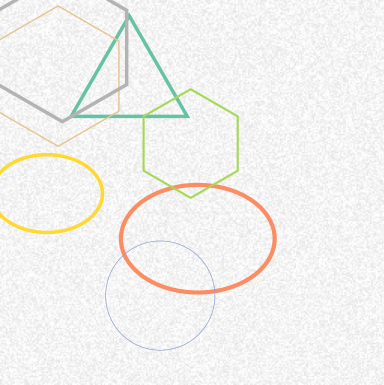[{"shape": "triangle", "thickness": 2.5, "radius": 0.87, "center": [0.336, 0.785]}, {"shape": "oval", "thickness": 3, "radius": 1.0, "center": [0.514, 0.38]}, {"shape": "circle", "thickness": 0.5, "radius": 0.71, "center": [0.416, 0.232]}, {"shape": "hexagon", "thickness": 1.5, "radius": 0.71, "center": [0.495, 0.627]}, {"shape": "oval", "thickness": 2.5, "radius": 0.72, "center": [0.122, 0.497]}, {"shape": "hexagon", "thickness": 1, "radius": 0.91, "center": [0.151, 0.802]}, {"shape": "hexagon", "thickness": 2.5, "radius": 0.96, "center": [0.162, 0.877]}]